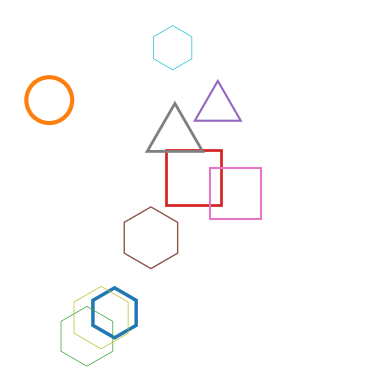[{"shape": "hexagon", "thickness": 2.5, "radius": 0.32, "center": [0.298, 0.187]}, {"shape": "circle", "thickness": 3, "radius": 0.3, "center": [0.128, 0.74]}, {"shape": "hexagon", "thickness": 0.5, "radius": 0.39, "center": [0.226, 0.126]}, {"shape": "square", "thickness": 2, "radius": 0.36, "center": [0.502, 0.539]}, {"shape": "triangle", "thickness": 1.5, "radius": 0.34, "center": [0.566, 0.721]}, {"shape": "hexagon", "thickness": 1, "radius": 0.4, "center": [0.392, 0.382]}, {"shape": "square", "thickness": 1.5, "radius": 0.33, "center": [0.611, 0.498]}, {"shape": "triangle", "thickness": 2, "radius": 0.42, "center": [0.454, 0.648]}, {"shape": "hexagon", "thickness": 0.5, "radius": 0.41, "center": [0.263, 0.175]}, {"shape": "hexagon", "thickness": 0.5, "radius": 0.29, "center": [0.449, 0.876]}]